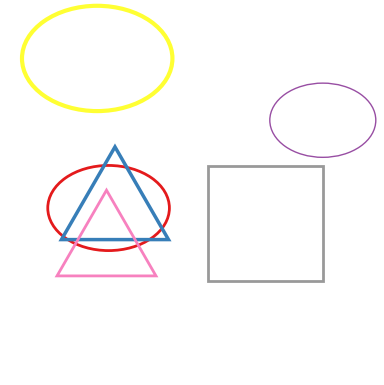[{"shape": "oval", "thickness": 2, "radius": 0.79, "center": [0.282, 0.46]}, {"shape": "triangle", "thickness": 2.5, "radius": 0.8, "center": [0.299, 0.458]}, {"shape": "oval", "thickness": 1, "radius": 0.69, "center": [0.838, 0.688]}, {"shape": "oval", "thickness": 3, "radius": 0.98, "center": [0.252, 0.848]}, {"shape": "triangle", "thickness": 2, "radius": 0.74, "center": [0.277, 0.358]}, {"shape": "square", "thickness": 2, "radius": 0.75, "center": [0.688, 0.42]}]